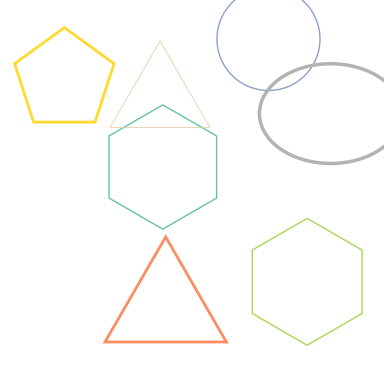[{"shape": "hexagon", "thickness": 1, "radius": 0.81, "center": [0.423, 0.566]}, {"shape": "triangle", "thickness": 2, "radius": 0.91, "center": [0.43, 0.203]}, {"shape": "circle", "thickness": 1, "radius": 0.67, "center": [0.697, 0.899]}, {"shape": "hexagon", "thickness": 1, "radius": 0.82, "center": [0.798, 0.268]}, {"shape": "pentagon", "thickness": 2, "radius": 0.68, "center": [0.167, 0.793]}, {"shape": "triangle", "thickness": 0.5, "radius": 0.75, "center": [0.416, 0.744]}, {"shape": "oval", "thickness": 2.5, "radius": 0.93, "center": [0.859, 0.705]}]